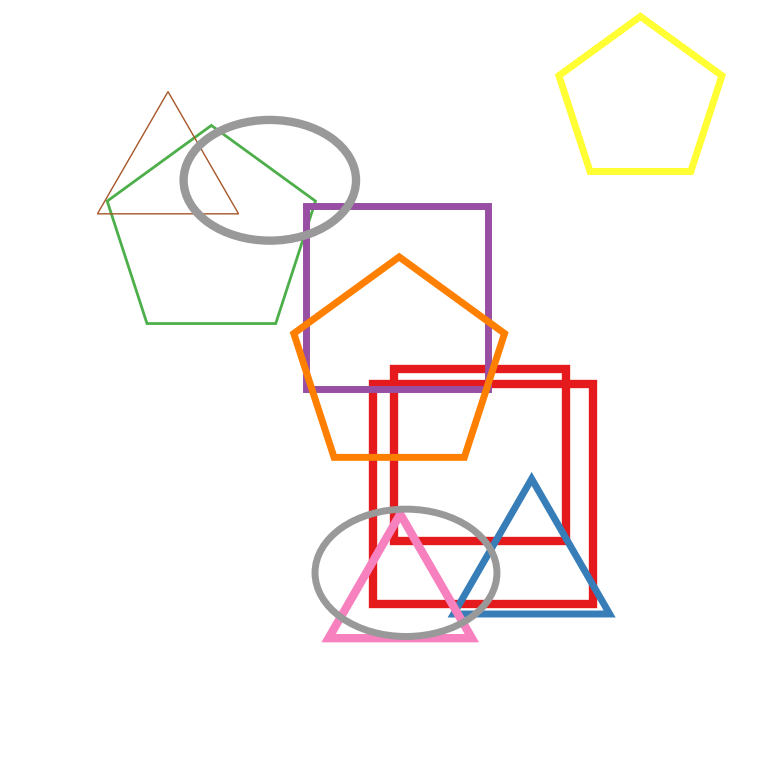[{"shape": "square", "thickness": 3, "radius": 0.56, "center": [0.623, 0.409]}, {"shape": "square", "thickness": 3, "radius": 0.71, "center": [0.627, 0.359]}, {"shape": "triangle", "thickness": 2.5, "radius": 0.59, "center": [0.69, 0.261]}, {"shape": "pentagon", "thickness": 1, "radius": 0.71, "center": [0.274, 0.695]}, {"shape": "square", "thickness": 2.5, "radius": 0.59, "center": [0.516, 0.614]}, {"shape": "pentagon", "thickness": 2.5, "radius": 0.72, "center": [0.518, 0.522]}, {"shape": "pentagon", "thickness": 2.5, "radius": 0.56, "center": [0.832, 0.867]}, {"shape": "triangle", "thickness": 0.5, "radius": 0.53, "center": [0.218, 0.775]}, {"shape": "triangle", "thickness": 3, "radius": 0.54, "center": [0.52, 0.225]}, {"shape": "oval", "thickness": 3, "radius": 0.56, "center": [0.35, 0.766]}, {"shape": "oval", "thickness": 2.5, "radius": 0.59, "center": [0.527, 0.256]}]